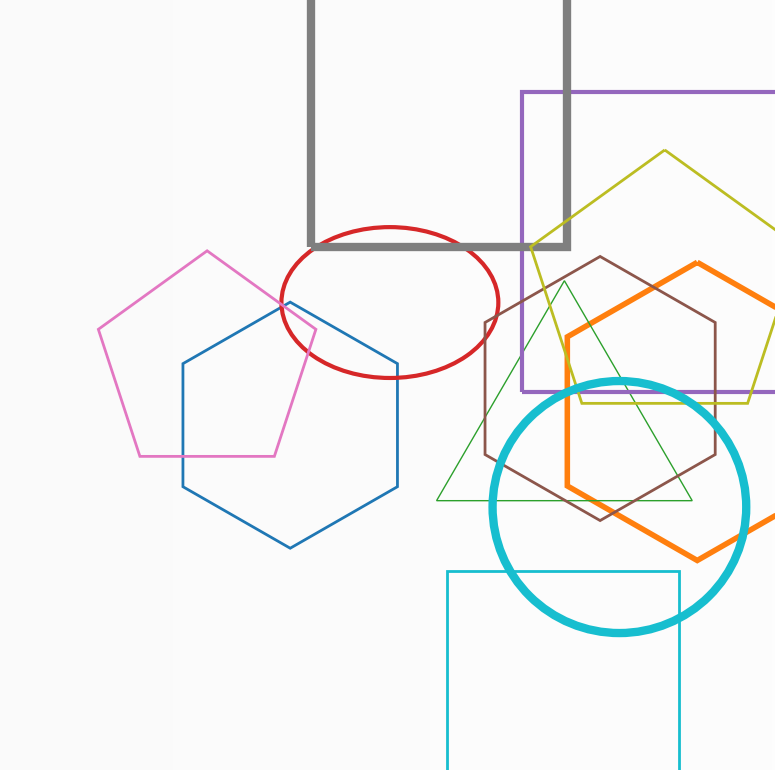[{"shape": "hexagon", "thickness": 1, "radius": 0.8, "center": [0.374, 0.448]}, {"shape": "hexagon", "thickness": 2, "radius": 0.97, "center": [0.9, 0.466]}, {"shape": "triangle", "thickness": 0.5, "radius": 0.95, "center": [0.728, 0.445]}, {"shape": "oval", "thickness": 1.5, "radius": 0.7, "center": [0.503, 0.607]}, {"shape": "square", "thickness": 1.5, "radius": 0.98, "center": [0.868, 0.686]}, {"shape": "hexagon", "thickness": 1, "radius": 0.86, "center": [0.774, 0.495]}, {"shape": "pentagon", "thickness": 1, "radius": 0.74, "center": [0.267, 0.527]}, {"shape": "square", "thickness": 3, "radius": 0.83, "center": [0.566, 0.845]}, {"shape": "pentagon", "thickness": 1, "radius": 0.91, "center": [0.858, 0.623]}, {"shape": "circle", "thickness": 3, "radius": 0.82, "center": [0.799, 0.342]}, {"shape": "square", "thickness": 1, "radius": 0.75, "center": [0.726, 0.109]}]